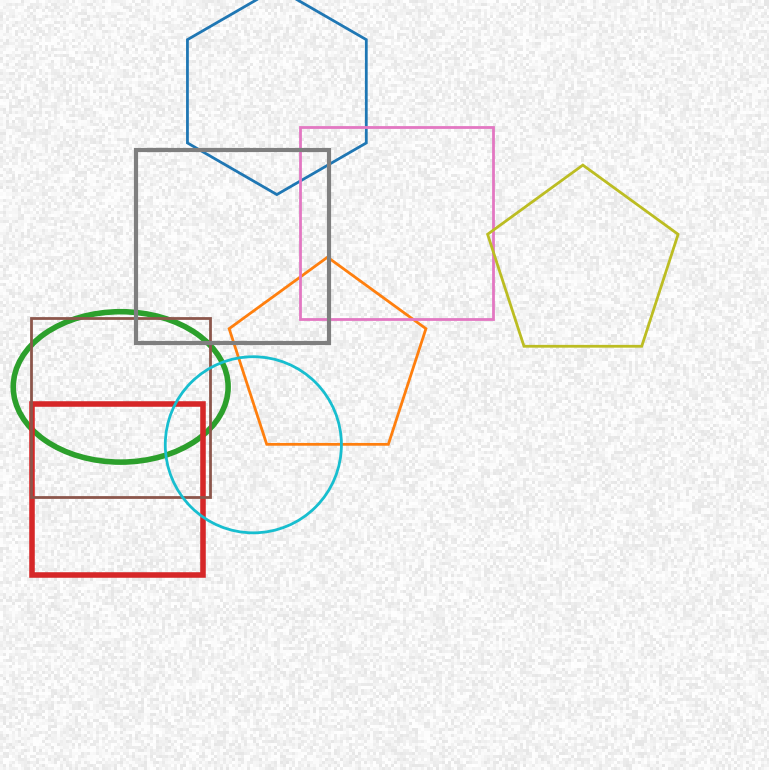[{"shape": "hexagon", "thickness": 1, "radius": 0.67, "center": [0.36, 0.881]}, {"shape": "pentagon", "thickness": 1, "radius": 0.67, "center": [0.425, 0.532]}, {"shape": "oval", "thickness": 2, "radius": 0.7, "center": [0.157, 0.498]}, {"shape": "square", "thickness": 2, "radius": 0.56, "center": [0.153, 0.365]}, {"shape": "square", "thickness": 1, "radius": 0.58, "center": [0.157, 0.471]}, {"shape": "square", "thickness": 1, "radius": 0.62, "center": [0.515, 0.71]}, {"shape": "square", "thickness": 1.5, "radius": 0.63, "center": [0.302, 0.68]}, {"shape": "pentagon", "thickness": 1, "radius": 0.65, "center": [0.757, 0.656]}, {"shape": "circle", "thickness": 1, "radius": 0.57, "center": [0.329, 0.422]}]